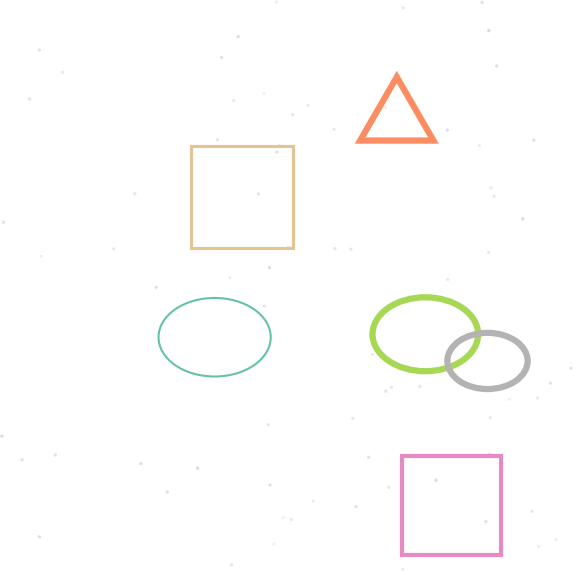[{"shape": "oval", "thickness": 1, "radius": 0.49, "center": [0.372, 0.415]}, {"shape": "triangle", "thickness": 3, "radius": 0.37, "center": [0.687, 0.792]}, {"shape": "square", "thickness": 2, "radius": 0.43, "center": [0.782, 0.124]}, {"shape": "oval", "thickness": 3, "radius": 0.46, "center": [0.736, 0.42]}, {"shape": "square", "thickness": 1.5, "radius": 0.44, "center": [0.419, 0.658]}, {"shape": "oval", "thickness": 3, "radius": 0.35, "center": [0.844, 0.374]}]